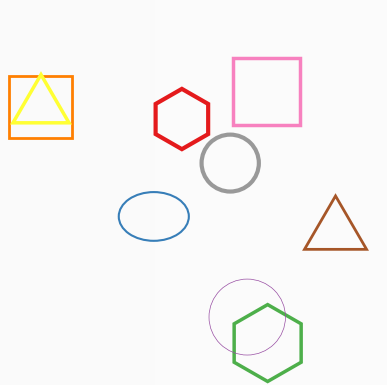[{"shape": "hexagon", "thickness": 3, "radius": 0.39, "center": [0.469, 0.691]}, {"shape": "oval", "thickness": 1.5, "radius": 0.45, "center": [0.397, 0.438]}, {"shape": "hexagon", "thickness": 2.5, "radius": 0.5, "center": [0.691, 0.109]}, {"shape": "circle", "thickness": 0.5, "radius": 0.49, "center": [0.638, 0.176]}, {"shape": "square", "thickness": 2, "radius": 0.41, "center": [0.104, 0.722]}, {"shape": "triangle", "thickness": 2.5, "radius": 0.42, "center": [0.106, 0.723]}, {"shape": "triangle", "thickness": 2, "radius": 0.46, "center": [0.866, 0.399]}, {"shape": "square", "thickness": 2.5, "radius": 0.44, "center": [0.688, 0.763]}, {"shape": "circle", "thickness": 3, "radius": 0.37, "center": [0.594, 0.576]}]